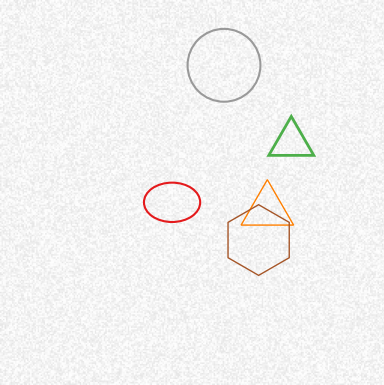[{"shape": "oval", "thickness": 1.5, "radius": 0.37, "center": [0.447, 0.474]}, {"shape": "triangle", "thickness": 2, "radius": 0.34, "center": [0.757, 0.63]}, {"shape": "triangle", "thickness": 1, "radius": 0.39, "center": [0.694, 0.455]}, {"shape": "hexagon", "thickness": 1, "radius": 0.46, "center": [0.672, 0.377]}, {"shape": "circle", "thickness": 1.5, "radius": 0.47, "center": [0.582, 0.83]}]